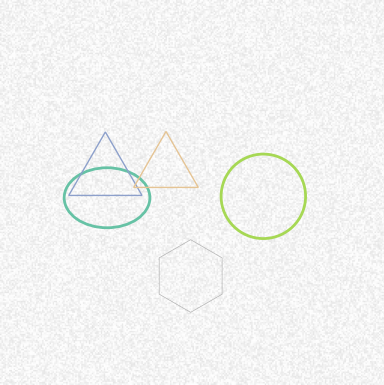[{"shape": "oval", "thickness": 2, "radius": 0.56, "center": [0.278, 0.486]}, {"shape": "triangle", "thickness": 1, "radius": 0.55, "center": [0.274, 0.547]}, {"shape": "circle", "thickness": 2, "radius": 0.55, "center": [0.684, 0.49]}, {"shape": "triangle", "thickness": 1, "radius": 0.48, "center": [0.431, 0.562]}, {"shape": "hexagon", "thickness": 0.5, "radius": 0.47, "center": [0.495, 0.283]}]